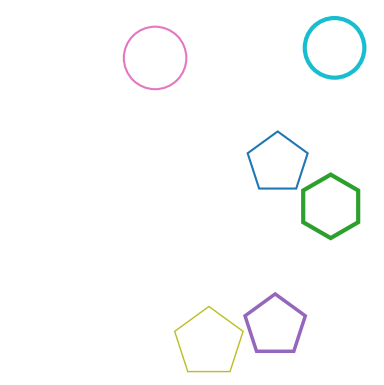[{"shape": "pentagon", "thickness": 1.5, "radius": 0.41, "center": [0.721, 0.577]}, {"shape": "hexagon", "thickness": 3, "radius": 0.41, "center": [0.859, 0.464]}, {"shape": "pentagon", "thickness": 2.5, "radius": 0.41, "center": [0.715, 0.154]}, {"shape": "circle", "thickness": 1.5, "radius": 0.41, "center": [0.403, 0.849]}, {"shape": "pentagon", "thickness": 1, "radius": 0.47, "center": [0.543, 0.11]}, {"shape": "circle", "thickness": 3, "radius": 0.39, "center": [0.869, 0.876]}]